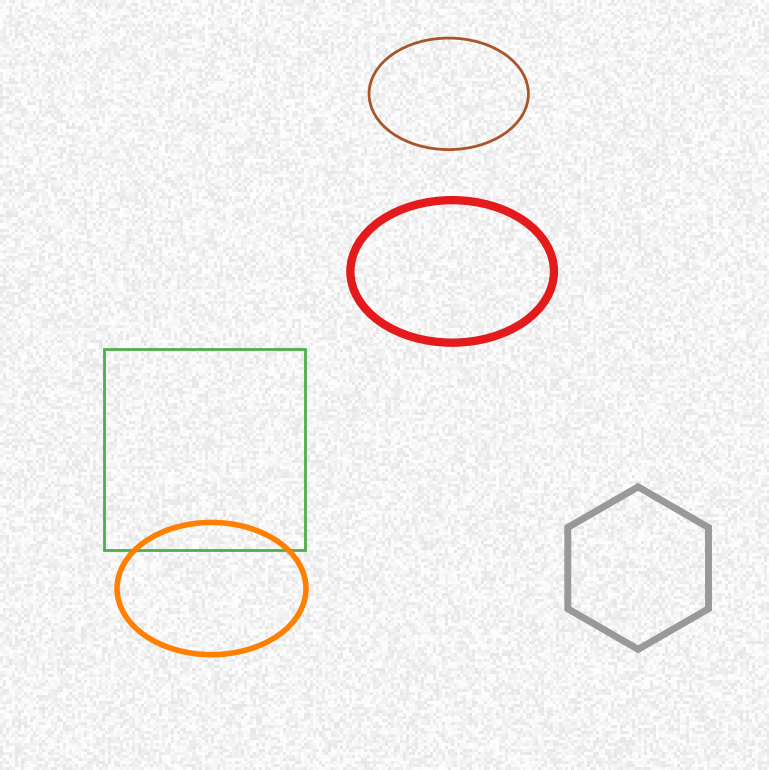[{"shape": "oval", "thickness": 3, "radius": 0.66, "center": [0.587, 0.648]}, {"shape": "square", "thickness": 1, "radius": 0.65, "center": [0.265, 0.417]}, {"shape": "oval", "thickness": 2, "radius": 0.61, "center": [0.275, 0.236]}, {"shape": "oval", "thickness": 1, "radius": 0.52, "center": [0.583, 0.878]}, {"shape": "hexagon", "thickness": 2.5, "radius": 0.53, "center": [0.829, 0.262]}]